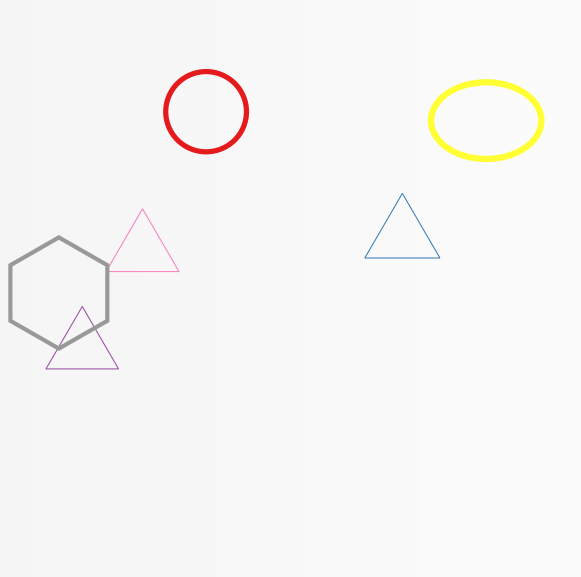[{"shape": "circle", "thickness": 2.5, "radius": 0.35, "center": [0.355, 0.806]}, {"shape": "triangle", "thickness": 0.5, "radius": 0.37, "center": [0.692, 0.59]}, {"shape": "triangle", "thickness": 0.5, "radius": 0.36, "center": [0.142, 0.396]}, {"shape": "oval", "thickness": 3, "radius": 0.47, "center": [0.836, 0.79]}, {"shape": "triangle", "thickness": 0.5, "radius": 0.36, "center": [0.245, 0.565]}, {"shape": "hexagon", "thickness": 2, "radius": 0.48, "center": [0.101, 0.492]}]